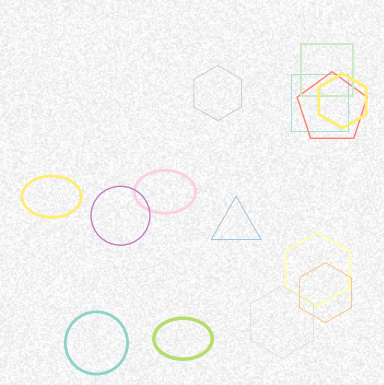[{"shape": "circle", "thickness": 2, "radius": 0.4, "center": [0.25, 0.109]}, {"shape": "square", "thickness": 0.5, "radius": 0.37, "center": [0.83, 0.734]}, {"shape": "hexagon", "thickness": 1.5, "radius": 0.48, "center": [0.825, 0.301]}, {"shape": "hexagon", "thickness": 0.5, "radius": 0.36, "center": [0.566, 0.758]}, {"shape": "pentagon", "thickness": 1, "radius": 0.48, "center": [0.863, 0.718]}, {"shape": "triangle", "thickness": 0.5, "radius": 0.37, "center": [0.613, 0.415]}, {"shape": "hexagon", "thickness": 0.5, "radius": 0.39, "center": [0.845, 0.24]}, {"shape": "oval", "thickness": 2.5, "radius": 0.38, "center": [0.475, 0.12]}, {"shape": "oval", "thickness": 2, "radius": 0.4, "center": [0.428, 0.502]}, {"shape": "hexagon", "thickness": 0.5, "radius": 0.47, "center": [0.732, 0.164]}, {"shape": "circle", "thickness": 1, "radius": 0.38, "center": [0.313, 0.44]}, {"shape": "square", "thickness": 1.5, "radius": 0.34, "center": [0.85, 0.817]}, {"shape": "oval", "thickness": 2, "radius": 0.38, "center": [0.134, 0.489]}, {"shape": "hexagon", "thickness": 2, "radius": 0.35, "center": [0.89, 0.738]}]